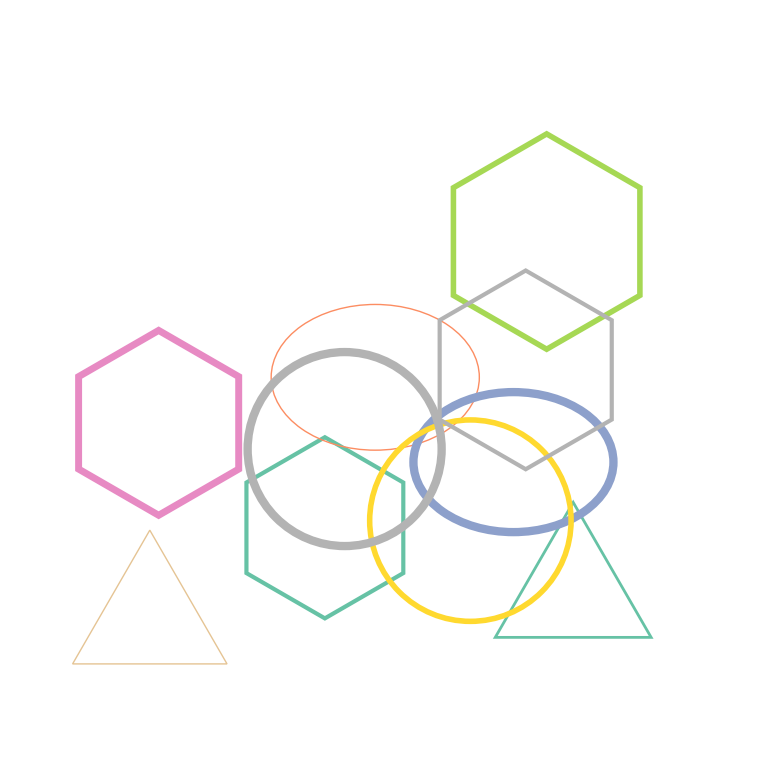[{"shape": "triangle", "thickness": 1, "radius": 0.58, "center": [0.744, 0.231]}, {"shape": "hexagon", "thickness": 1.5, "radius": 0.59, "center": [0.422, 0.315]}, {"shape": "oval", "thickness": 0.5, "radius": 0.68, "center": [0.487, 0.51]}, {"shape": "oval", "thickness": 3, "radius": 0.65, "center": [0.667, 0.4]}, {"shape": "hexagon", "thickness": 2.5, "radius": 0.6, "center": [0.206, 0.451]}, {"shape": "hexagon", "thickness": 2, "radius": 0.7, "center": [0.71, 0.686]}, {"shape": "circle", "thickness": 2, "radius": 0.65, "center": [0.611, 0.324]}, {"shape": "triangle", "thickness": 0.5, "radius": 0.58, "center": [0.195, 0.196]}, {"shape": "circle", "thickness": 3, "radius": 0.63, "center": [0.448, 0.417]}, {"shape": "hexagon", "thickness": 1.5, "radius": 0.65, "center": [0.683, 0.52]}]